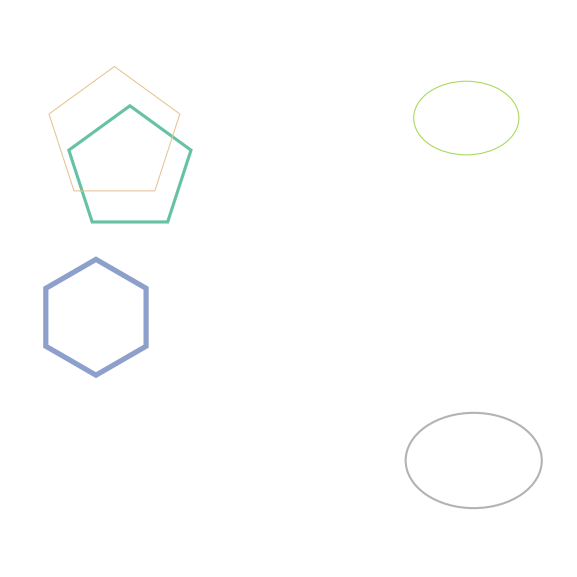[{"shape": "pentagon", "thickness": 1.5, "radius": 0.56, "center": [0.225, 0.705]}, {"shape": "hexagon", "thickness": 2.5, "radius": 0.5, "center": [0.166, 0.45]}, {"shape": "oval", "thickness": 0.5, "radius": 0.46, "center": [0.807, 0.795]}, {"shape": "pentagon", "thickness": 0.5, "radius": 0.6, "center": [0.198, 0.765]}, {"shape": "oval", "thickness": 1, "radius": 0.59, "center": [0.82, 0.202]}]